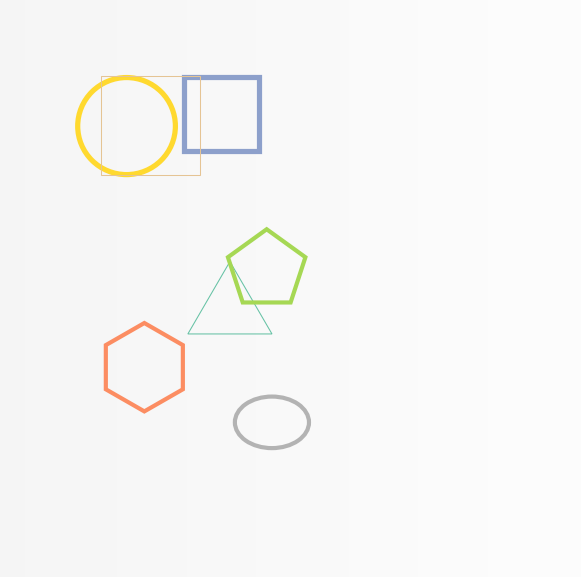[{"shape": "triangle", "thickness": 0.5, "radius": 0.42, "center": [0.396, 0.463]}, {"shape": "hexagon", "thickness": 2, "radius": 0.38, "center": [0.248, 0.363]}, {"shape": "square", "thickness": 2.5, "radius": 0.32, "center": [0.381, 0.801]}, {"shape": "pentagon", "thickness": 2, "radius": 0.35, "center": [0.459, 0.532]}, {"shape": "circle", "thickness": 2.5, "radius": 0.42, "center": [0.218, 0.781]}, {"shape": "square", "thickness": 0.5, "radius": 0.43, "center": [0.259, 0.782]}, {"shape": "oval", "thickness": 2, "radius": 0.32, "center": [0.468, 0.268]}]